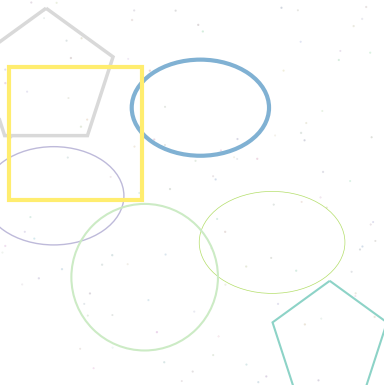[{"shape": "pentagon", "thickness": 1.5, "radius": 0.78, "center": [0.856, 0.114]}, {"shape": "oval", "thickness": 1, "radius": 0.91, "center": [0.14, 0.491]}, {"shape": "oval", "thickness": 3, "radius": 0.89, "center": [0.52, 0.72]}, {"shape": "oval", "thickness": 0.5, "radius": 0.95, "center": [0.707, 0.37]}, {"shape": "pentagon", "thickness": 2.5, "radius": 0.91, "center": [0.12, 0.796]}, {"shape": "circle", "thickness": 1.5, "radius": 0.95, "center": [0.376, 0.28]}, {"shape": "square", "thickness": 3, "radius": 0.86, "center": [0.195, 0.654]}]